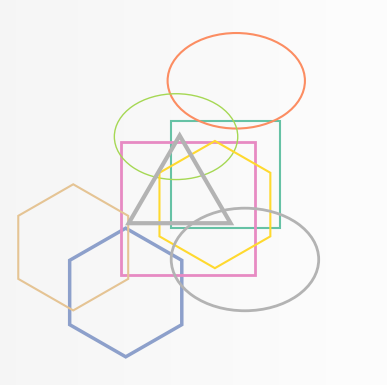[{"shape": "square", "thickness": 1.5, "radius": 0.7, "center": [0.582, 0.547]}, {"shape": "oval", "thickness": 1.5, "radius": 0.89, "center": [0.61, 0.79]}, {"shape": "hexagon", "thickness": 2.5, "radius": 0.84, "center": [0.324, 0.24]}, {"shape": "square", "thickness": 2, "radius": 0.87, "center": [0.484, 0.458]}, {"shape": "oval", "thickness": 1, "radius": 0.8, "center": [0.454, 0.645]}, {"shape": "hexagon", "thickness": 1.5, "radius": 0.83, "center": [0.555, 0.469]}, {"shape": "hexagon", "thickness": 1.5, "radius": 0.82, "center": [0.189, 0.358]}, {"shape": "oval", "thickness": 2, "radius": 0.95, "center": [0.632, 0.326]}, {"shape": "triangle", "thickness": 3, "radius": 0.76, "center": [0.464, 0.496]}]